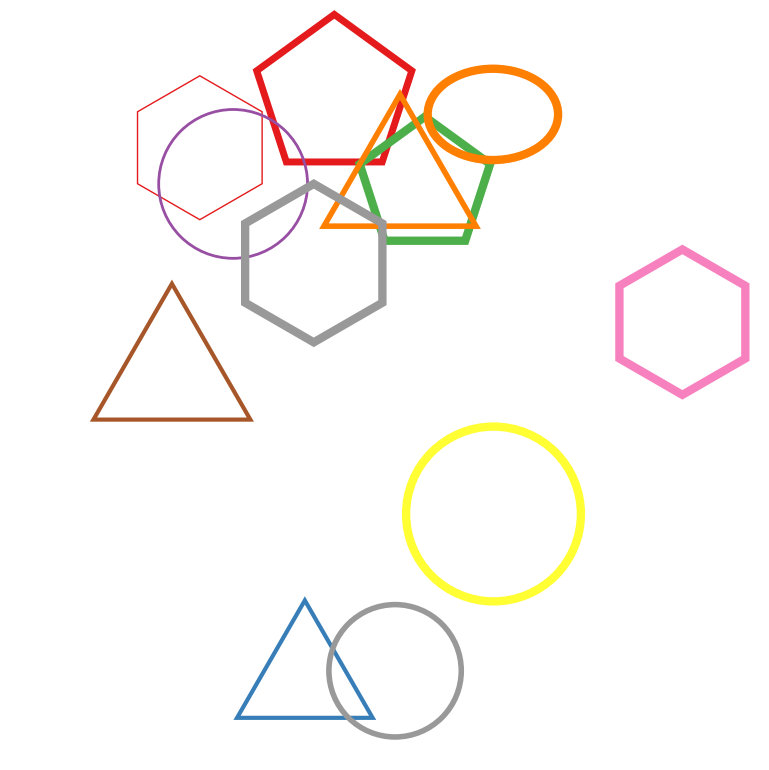[{"shape": "pentagon", "thickness": 2.5, "radius": 0.53, "center": [0.434, 0.875]}, {"shape": "hexagon", "thickness": 0.5, "radius": 0.47, "center": [0.26, 0.808]}, {"shape": "triangle", "thickness": 1.5, "radius": 0.51, "center": [0.396, 0.119]}, {"shape": "pentagon", "thickness": 3, "radius": 0.45, "center": [0.552, 0.759]}, {"shape": "circle", "thickness": 1, "radius": 0.48, "center": [0.303, 0.761]}, {"shape": "oval", "thickness": 3, "radius": 0.42, "center": [0.64, 0.851]}, {"shape": "triangle", "thickness": 2, "radius": 0.57, "center": [0.519, 0.763]}, {"shape": "circle", "thickness": 3, "radius": 0.57, "center": [0.641, 0.332]}, {"shape": "triangle", "thickness": 1.5, "radius": 0.59, "center": [0.223, 0.514]}, {"shape": "hexagon", "thickness": 3, "radius": 0.47, "center": [0.886, 0.582]}, {"shape": "hexagon", "thickness": 3, "radius": 0.51, "center": [0.407, 0.658]}, {"shape": "circle", "thickness": 2, "radius": 0.43, "center": [0.513, 0.129]}]